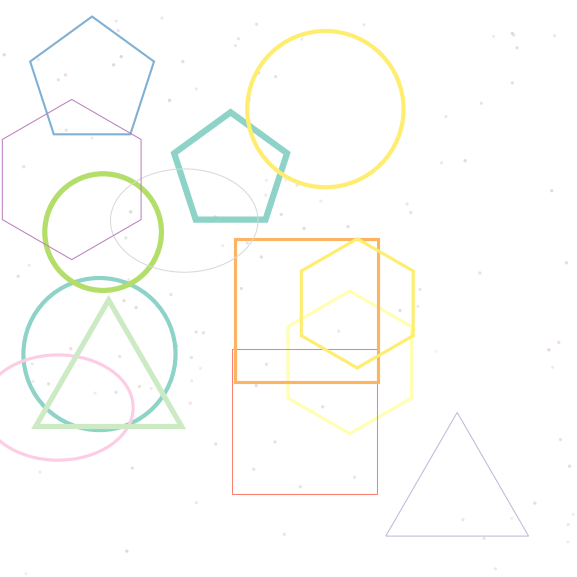[{"shape": "pentagon", "thickness": 3, "radius": 0.51, "center": [0.399, 0.702]}, {"shape": "circle", "thickness": 2, "radius": 0.66, "center": [0.172, 0.386]}, {"shape": "hexagon", "thickness": 1.5, "radius": 0.62, "center": [0.606, 0.372]}, {"shape": "triangle", "thickness": 0.5, "radius": 0.71, "center": [0.792, 0.142]}, {"shape": "square", "thickness": 0.5, "radius": 0.63, "center": [0.527, 0.269]}, {"shape": "pentagon", "thickness": 1, "radius": 0.56, "center": [0.159, 0.858]}, {"shape": "square", "thickness": 1.5, "radius": 0.62, "center": [0.531, 0.462]}, {"shape": "circle", "thickness": 2.5, "radius": 0.51, "center": [0.179, 0.597]}, {"shape": "oval", "thickness": 1.5, "radius": 0.65, "center": [0.1, 0.293]}, {"shape": "oval", "thickness": 0.5, "radius": 0.64, "center": [0.319, 0.617]}, {"shape": "hexagon", "thickness": 0.5, "radius": 0.69, "center": [0.124, 0.688]}, {"shape": "triangle", "thickness": 2.5, "radius": 0.73, "center": [0.188, 0.334]}, {"shape": "circle", "thickness": 2, "radius": 0.68, "center": [0.563, 0.81]}, {"shape": "hexagon", "thickness": 1.5, "radius": 0.56, "center": [0.619, 0.474]}]